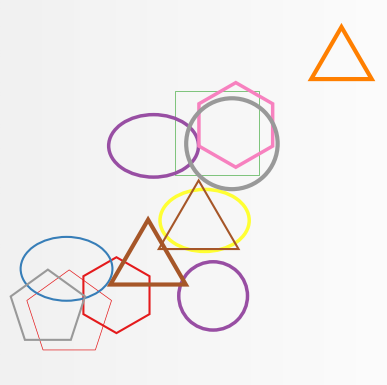[{"shape": "hexagon", "thickness": 1.5, "radius": 0.49, "center": [0.301, 0.233]}, {"shape": "pentagon", "thickness": 0.5, "radius": 0.57, "center": [0.179, 0.184]}, {"shape": "oval", "thickness": 1.5, "radius": 0.59, "center": [0.172, 0.302]}, {"shape": "square", "thickness": 0.5, "radius": 0.54, "center": [0.559, 0.654]}, {"shape": "oval", "thickness": 2.5, "radius": 0.58, "center": [0.396, 0.621]}, {"shape": "circle", "thickness": 2.5, "radius": 0.44, "center": [0.55, 0.231]}, {"shape": "triangle", "thickness": 3, "radius": 0.45, "center": [0.881, 0.84]}, {"shape": "oval", "thickness": 2.5, "radius": 0.58, "center": [0.528, 0.427]}, {"shape": "triangle", "thickness": 3, "radius": 0.56, "center": [0.382, 0.317]}, {"shape": "triangle", "thickness": 1.5, "radius": 0.59, "center": [0.513, 0.413]}, {"shape": "hexagon", "thickness": 2.5, "radius": 0.55, "center": [0.609, 0.676]}, {"shape": "pentagon", "thickness": 1.5, "radius": 0.5, "center": [0.124, 0.199]}, {"shape": "circle", "thickness": 3, "radius": 0.59, "center": [0.599, 0.627]}]